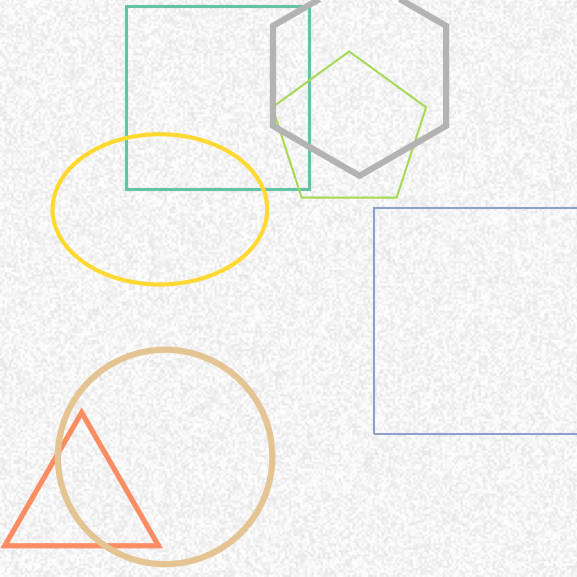[{"shape": "square", "thickness": 1.5, "radius": 0.79, "center": [0.376, 0.831]}, {"shape": "triangle", "thickness": 2.5, "radius": 0.77, "center": [0.141, 0.131]}, {"shape": "square", "thickness": 1, "radius": 0.98, "center": [0.842, 0.443]}, {"shape": "pentagon", "thickness": 1, "radius": 0.7, "center": [0.605, 0.77]}, {"shape": "oval", "thickness": 2, "radius": 0.93, "center": [0.277, 0.637]}, {"shape": "circle", "thickness": 3, "radius": 0.93, "center": [0.286, 0.208]}, {"shape": "hexagon", "thickness": 3, "radius": 0.87, "center": [0.623, 0.868]}]